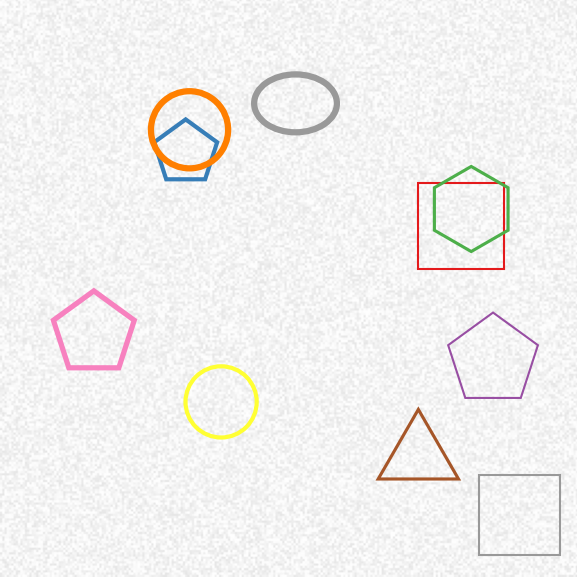[{"shape": "square", "thickness": 1, "radius": 0.37, "center": [0.798, 0.608]}, {"shape": "pentagon", "thickness": 2, "radius": 0.29, "center": [0.322, 0.735]}, {"shape": "hexagon", "thickness": 1.5, "radius": 0.37, "center": [0.816, 0.637]}, {"shape": "pentagon", "thickness": 1, "radius": 0.41, "center": [0.854, 0.376]}, {"shape": "circle", "thickness": 3, "radius": 0.33, "center": [0.328, 0.774]}, {"shape": "circle", "thickness": 2, "radius": 0.31, "center": [0.383, 0.303]}, {"shape": "triangle", "thickness": 1.5, "radius": 0.4, "center": [0.724, 0.21]}, {"shape": "pentagon", "thickness": 2.5, "radius": 0.37, "center": [0.162, 0.422]}, {"shape": "square", "thickness": 1, "radius": 0.35, "center": [0.9, 0.108]}, {"shape": "oval", "thickness": 3, "radius": 0.36, "center": [0.512, 0.82]}]